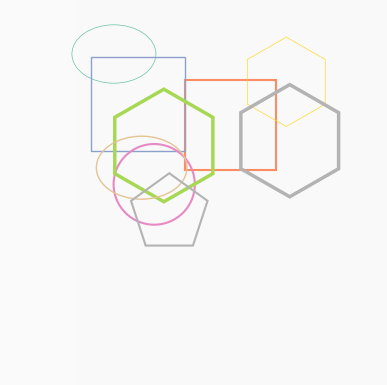[{"shape": "oval", "thickness": 0.5, "radius": 0.54, "center": [0.294, 0.86]}, {"shape": "square", "thickness": 1.5, "radius": 0.58, "center": [0.596, 0.675]}, {"shape": "square", "thickness": 1, "radius": 0.61, "center": [0.356, 0.73]}, {"shape": "circle", "thickness": 1.5, "radius": 0.52, "center": [0.398, 0.521]}, {"shape": "hexagon", "thickness": 2.5, "radius": 0.73, "center": [0.423, 0.622]}, {"shape": "hexagon", "thickness": 0.5, "radius": 0.58, "center": [0.739, 0.787]}, {"shape": "oval", "thickness": 1, "radius": 0.58, "center": [0.366, 0.564]}, {"shape": "hexagon", "thickness": 2.5, "radius": 0.73, "center": [0.748, 0.635]}, {"shape": "pentagon", "thickness": 1.5, "radius": 0.52, "center": [0.437, 0.446]}]